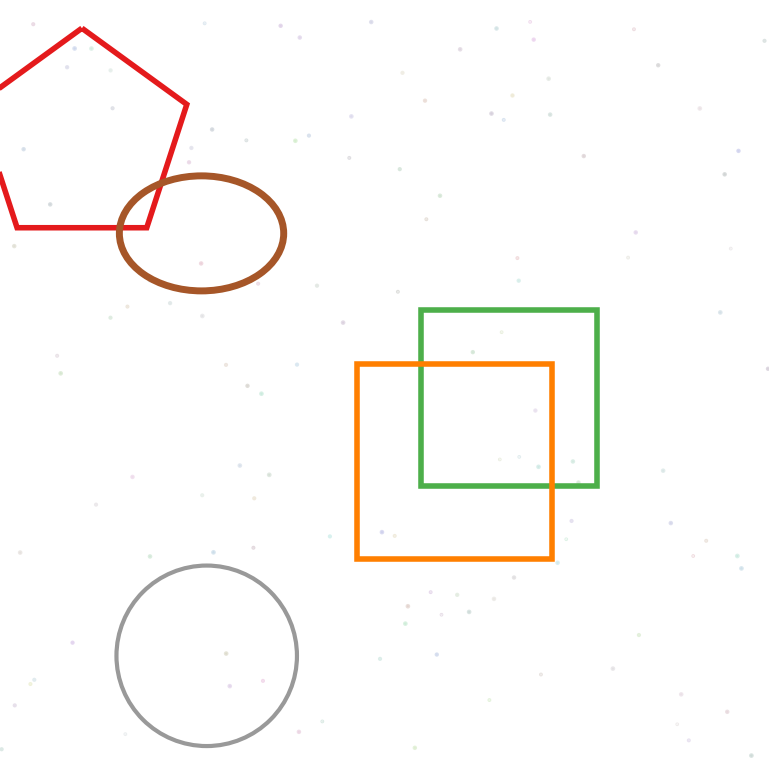[{"shape": "pentagon", "thickness": 2, "radius": 0.72, "center": [0.106, 0.82]}, {"shape": "square", "thickness": 2, "radius": 0.57, "center": [0.661, 0.483]}, {"shape": "square", "thickness": 2, "radius": 0.63, "center": [0.59, 0.4]}, {"shape": "oval", "thickness": 2.5, "radius": 0.53, "center": [0.262, 0.697]}, {"shape": "circle", "thickness": 1.5, "radius": 0.59, "center": [0.268, 0.148]}]